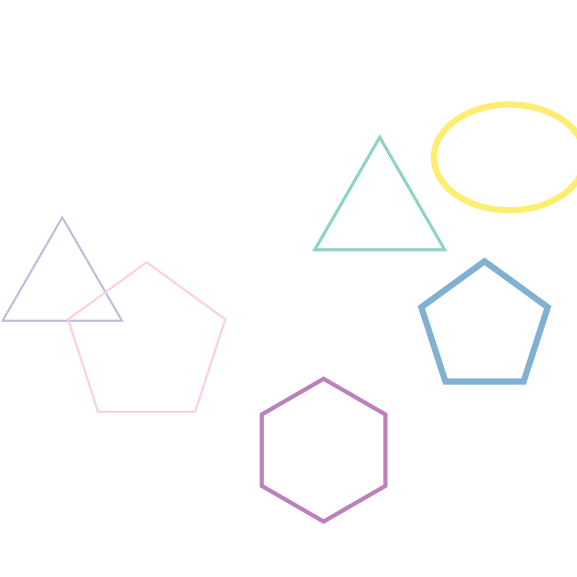[{"shape": "triangle", "thickness": 1.5, "radius": 0.65, "center": [0.658, 0.632]}, {"shape": "triangle", "thickness": 1, "radius": 0.6, "center": [0.108, 0.503]}, {"shape": "pentagon", "thickness": 3, "radius": 0.58, "center": [0.839, 0.432]}, {"shape": "pentagon", "thickness": 1, "radius": 0.72, "center": [0.254, 0.402]}, {"shape": "hexagon", "thickness": 2, "radius": 0.62, "center": [0.56, 0.22]}, {"shape": "oval", "thickness": 3, "radius": 0.65, "center": [0.882, 0.727]}]